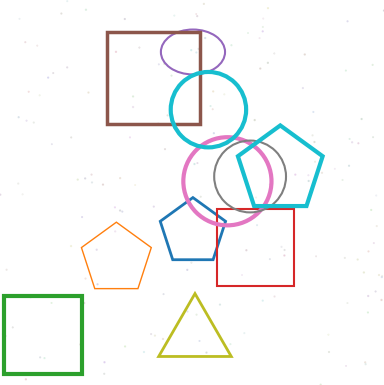[{"shape": "pentagon", "thickness": 2, "radius": 0.45, "center": [0.501, 0.398]}, {"shape": "pentagon", "thickness": 1, "radius": 0.48, "center": [0.302, 0.327]}, {"shape": "square", "thickness": 3, "radius": 0.51, "center": [0.111, 0.13]}, {"shape": "square", "thickness": 1.5, "radius": 0.5, "center": [0.663, 0.357]}, {"shape": "oval", "thickness": 1.5, "radius": 0.42, "center": [0.501, 0.865]}, {"shape": "square", "thickness": 2.5, "radius": 0.6, "center": [0.399, 0.797]}, {"shape": "circle", "thickness": 3, "radius": 0.57, "center": [0.591, 0.529]}, {"shape": "circle", "thickness": 1.5, "radius": 0.47, "center": [0.65, 0.542]}, {"shape": "triangle", "thickness": 2, "radius": 0.54, "center": [0.506, 0.129]}, {"shape": "circle", "thickness": 3, "radius": 0.49, "center": [0.541, 0.715]}, {"shape": "pentagon", "thickness": 3, "radius": 0.58, "center": [0.728, 0.558]}]